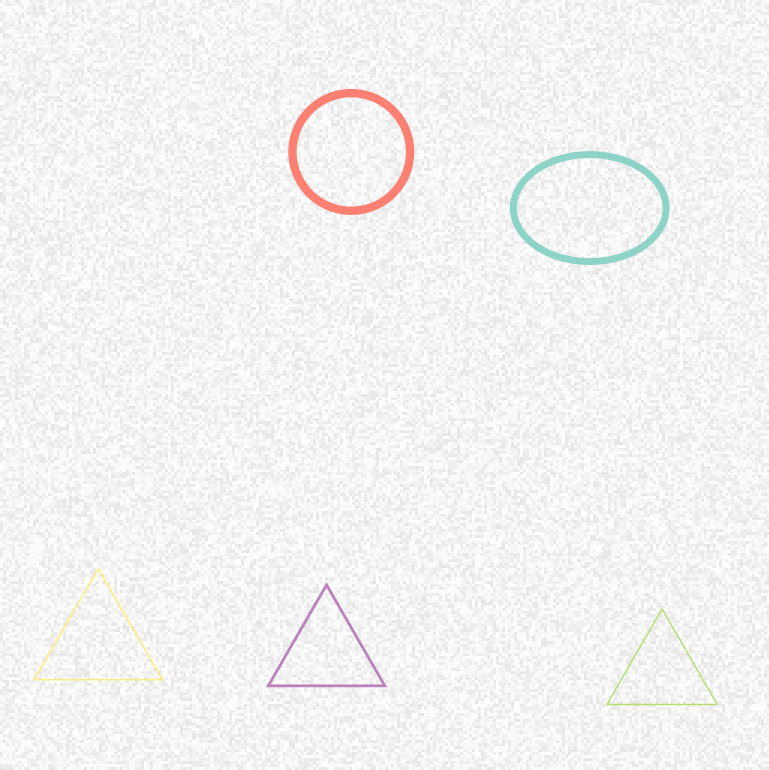[{"shape": "oval", "thickness": 2.5, "radius": 0.5, "center": [0.766, 0.73]}, {"shape": "circle", "thickness": 3, "radius": 0.38, "center": [0.456, 0.803]}, {"shape": "triangle", "thickness": 0.5, "radius": 0.41, "center": [0.86, 0.127]}, {"shape": "triangle", "thickness": 1, "radius": 0.44, "center": [0.424, 0.153]}, {"shape": "triangle", "thickness": 0.5, "radius": 0.48, "center": [0.128, 0.165]}]